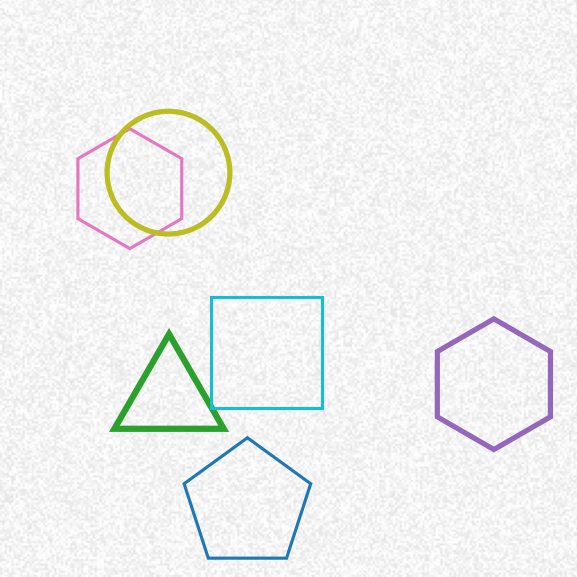[{"shape": "pentagon", "thickness": 1.5, "radius": 0.58, "center": [0.428, 0.126]}, {"shape": "triangle", "thickness": 3, "radius": 0.55, "center": [0.293, 0.311]}, {"shape": "hexagon", "thickness": 2.5, "radius": 0.57, "center": [0.855, 0.334]}, {"shape": "hexagon", "thickness": 1.5, "radius": 0.52, "center": [0.225, 0.672]}, {"shape": "circle", "thickness": 2.5, "radius": 0.53, "center": [0.292, 0.7]}, {"shape": "square", "thickness": 1.5, "radius": 0.48, "center": [0.461, 0.388]}]